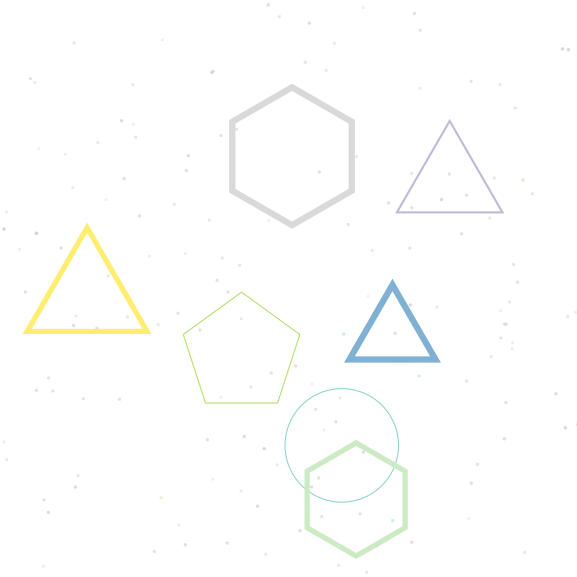[{"shape": "circle", "thickness": 0.5, "radius": 0.49, "center": [0.592, 0.228]}, {"shape": "triangle", "thickness": 1, "radius": 0.53, "center": [0.779, 0.684]}, {"shape": "triangle", "thickness": 3, "radius": 0.43, "center": [0.68, 0.42]}, {"shape": "pentagon", "thickness": 0.5, "radius": 0.53, "center": [0.418, 0.387]}, {"shape": "hexagon", "thickness": 3, "radius": 0.6, "center": [0.506, 0.729]}, {"shape": "hexagon", "thickness": 2.5, "radius": 0.49, "center": [0.617, 0.134]}, {"shape": "triangle", "thickness": 2.5, "radius": 0.6, "center": [0.151, 0.485]}]